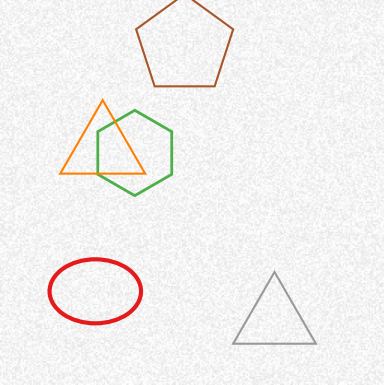[{"shape": "oval", "thickness": 3, "radius": 0.59, "center": [0.248, 0.243]}, {"shape": "hexagon", "thickness": 2, "radius": 0.55, "center": [0.35, 0.603]}, {"shape": "triangle", "thickness": 1.5, "radius": 0.64, "center": [0.267, 0.613]}, {"shape": "pentagon", "thickness": 1.5, "radius": 0.66, "center": [0.48, 0.883]}, {"shape": "triangle", "thickness": 1.5, "radius": 0.62, "center": [0.713, 0.169]}]